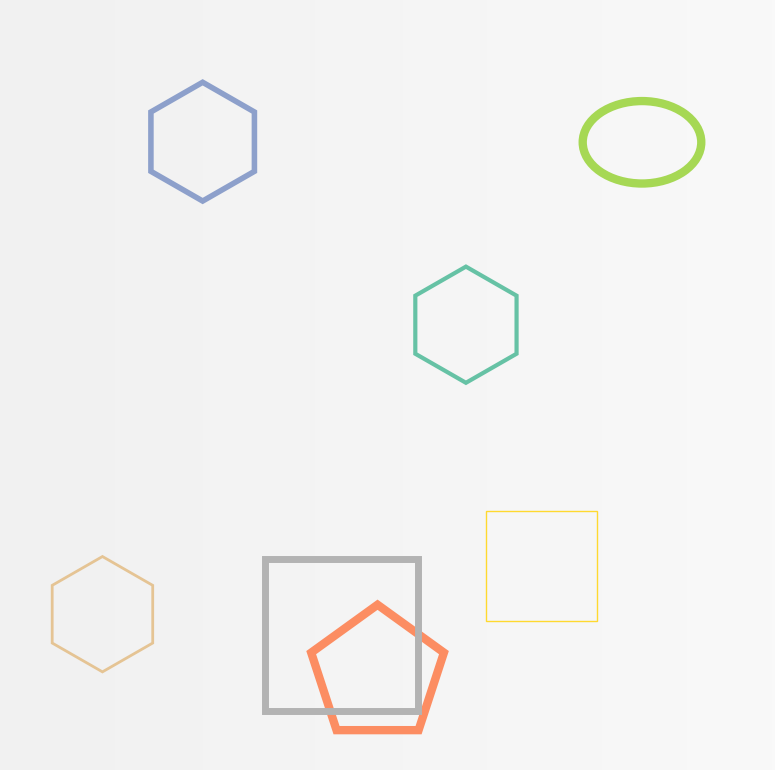[{"shape": "hexagon", "thickness": 1.5, "radius": 0.38, "center": [0.601, 0.578]}, {"shape": "pentagon", "thickness": 3, "radius": 0.45, "center": [0.487, 0.125]}, {"shape": "hexagon", "thickness": 2, "radius": 0.39, "center": [0.262, 0.816]}, {"shape": "oval", "thickness": 3, "radius": 0.38, "center": [0.828, 0.815]}, {"shape": "square", "thickness": 0.5, "radius": 0.36, "center": [0.698, 0.266]}, {"shape": "hexagon", "thickness": 1, "radius": 0.37, "center": [0.132, 0.202]}, {"shape": "square", "thickness": 2.5, "radius": 0.49, "center": [0.441, 0.175]}]